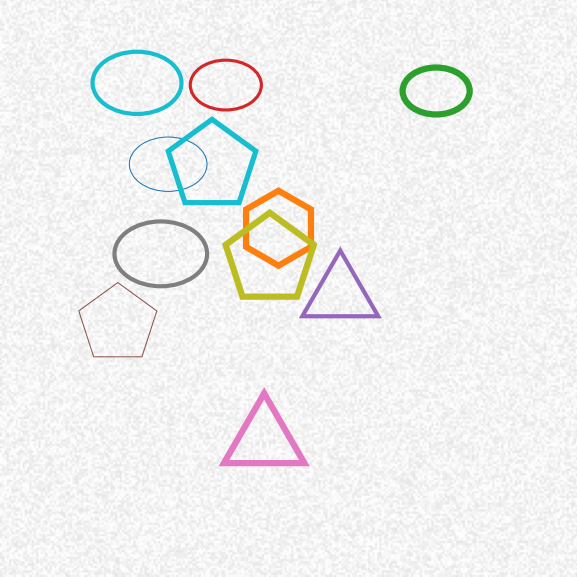[{"shape": "oval", "thickness": 0.5, "radius": 0.34, "center": [0.291, 0.715]}, {"shape": "hexagon", "thickness": 3, "radius": 0.32, "center": [0.482, 0.604]}, {"shape": "oval", "thickness": 3, "radius": 0.29, "center": [0.755, 0.842]}, {"shape": "oval", "thickness": 1.5, "radius": 0.31, "center": [0.391, 0.852]}, {"shape": "triangle", "thickness": 2, "radius": 0.38, "center": [0.589, 0.489]}, {"shape": "pentagon", "thickness": 0.5, "radius": 0.36, "center": [0.204, 0.439]}, {"shape": "triangle", "thickness": 3, "radius": 0.4, "center": [0.457, 0.237]}, {"shape": "oval", "thickness": 2, "radius": 0.4, "center": [0.278, 0.56]}, {"shape": "pentagon", "thickness": 3, "radius": 0.4, "center": [0.467, 0.55]}, {"shape": "pentagon", "thickness": 2.5, "radius": 0.4, "center": [0.367, 0.713]}, {"shape": "oval", "thickness": 2, "radius": 0.39, "center": [0.237, 0.856]}]